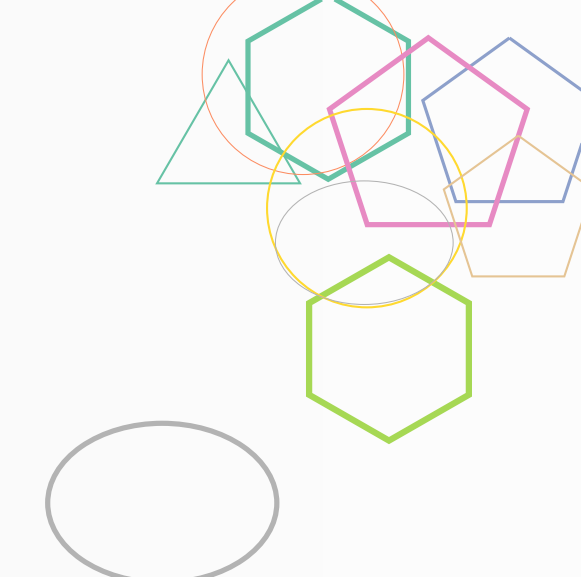[{"shape": "triangle", "thickness": 1, "radius": 0.71, "center": [0.393, 0.753]}, {"shape": "hexagon", "thickness": 2.5, "radius": 0.8, "center": [0.565, 0.848]}, {"shape": "circle", "thickness": 0.5, "radius": 0.87, "center": [0.521, 0.87]}, {"shape": "pentagon", "thickness": 1.5, "radius": 0.78, "center": [0.876, 0.777]}, {"shape": "pentagon", "thickness": 2.5, "radius": 0.89, "center": [0.737, 0.755]}, {"shape": "hexagon", "thickness": 3, "radius": 0.79, "center": [0.669, 0.395]}, {"shape": "circle", "thickness": 1, "radius": 0.86, "center": [0.631, 0.639]}, {"shape": "pentagon", "thickness": 1, "radius": 0.67, "center": [0.892, 0.63]}, {"shape": "oval", "thickness": 0.5, "radius": 0.76, "center": [0.627, 0.579]}, {"shape": "oval", "thickness": 2.5, "radius": 0.99, "center": [0.279, 0.128]}]